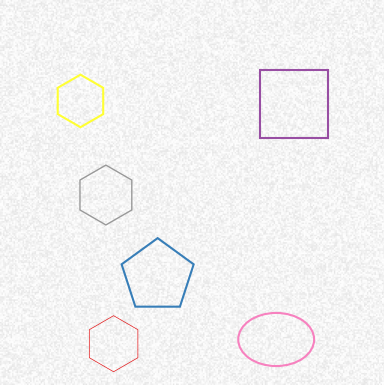[{"shape": "hexagon", "thickness": 0.5, "radius": 0.36, "center": [0.295, 0.107]}, {"shape": "pentagon", "thickness": 1.5, "radius": 0.49, "center": [0.409, 0.283]}, {"shape": "square", "thickness": 1.5, "radius": 0.44, "center": [0.764, 0.73]}, {"shape": "hexagon", "thickness": 1.5, "radius": 0.34, "center": [0.209, 0.738]}, {"shape": "oval", "thickness": 1.5, "radius": 0.49, "center": [0.717, 0.118]}, {"shape": "hexagon", "thickness": 1, "radius": 0.39, "center": [0.275, 0.493]}]